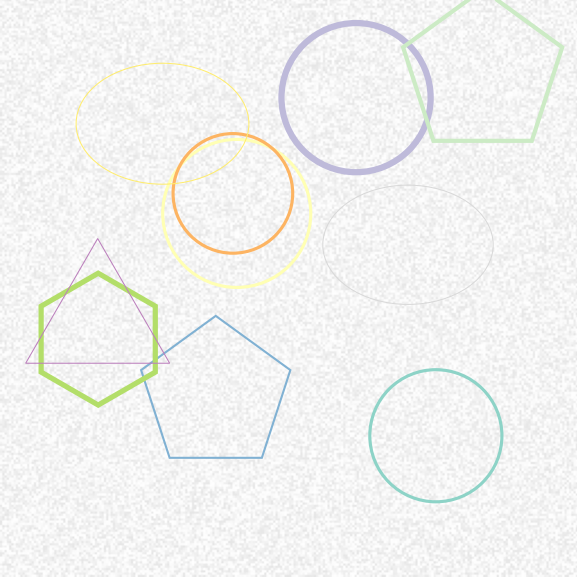[{"shape": "circle", "thickness": 1.5, "radius": 0.57, "center": [0.755, 0.245]}, {"shape": "circle", "thickness": 1.5, "radius": 0.64, "center": [0.41, 0.63]}, {"shape": "circle", "thickness": 3, "radius": 0.65, "center": [0.617, 0.83]}, {"shape": "pentagon", "thickness": 1, "radius": 0.68, "center": [0.374, 0.316]}, {"shape": "circle", "thickness": 1.5, "radius": 0.52, "center": [0.403, 0.664]}, {"shape": "hexagon", "thickness": 2.5, "radius": 0.57, "center": [0.17, 0.412]}, {"shape": "oval", "thickness": 0.5, "radius": 0.74, "center": [0.706, 0.575]}, {"shape": "triangle", "thickness": 0.5, "radius": 0.72, "center": [0.169, 0.442]}, {"shape": "pentagon", "thickness": 2, "radius": 0.72, "center": [0.836, 0.872]}, {"shape": "oval", "thickness": 0.5, "radius": 0.75, "center": [0.281, 0.785]}]